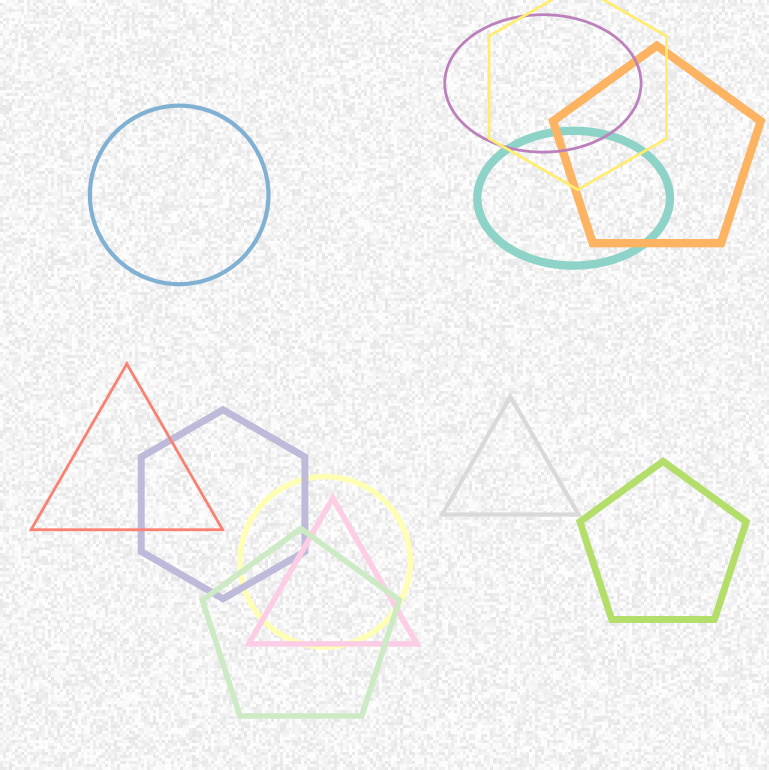[{"shape": "oval", "thickness": 3, "radius": 0.63, "center": [0.745, 0.743]}, {"shape": "circle", "thickness": 2, "radius": 0.55, "center": [0.422, 0.27]}, {"shape": "hexagon", "thickness": 2.5, "radius": 0.61, "center": [0.29, 0.345]}, {"shape": "triangle", "thickness": 1, "radius": 0.72, "center": [0.165, 0.384]}, {"shape": "circle", "thickness": 1.5, "radius": 0.58, "center": [0.233, 0.747]}, {"shape": "pentagon", "thickness": 3, "radius": 0.71, "center": [0.853, 0.799]}, {"shape": "pentagon", "thickness": 2.5, "radius": 0.57, "center": [0.861, 0.287]}, {"shape": "triangle", "thickness": 2, "radius": 0.63, "center": [0.432, 0.227]}, {"shape": "triangle", "thickness": 1.5, "radius": 0.51, "center": [0.663, 0.383]}, {"shape": "oval", "thickness": 1, "radius": 0.64, "center": [0.705, 0.892]}, {"shape": "pentagon", "thickness": 2, "radius": 0.67, "center": [0.391, 0.179]}, {"shape": "hexagon", "thickness": 1, "radius": 0.67, "center": [0.75, 0.887]}]